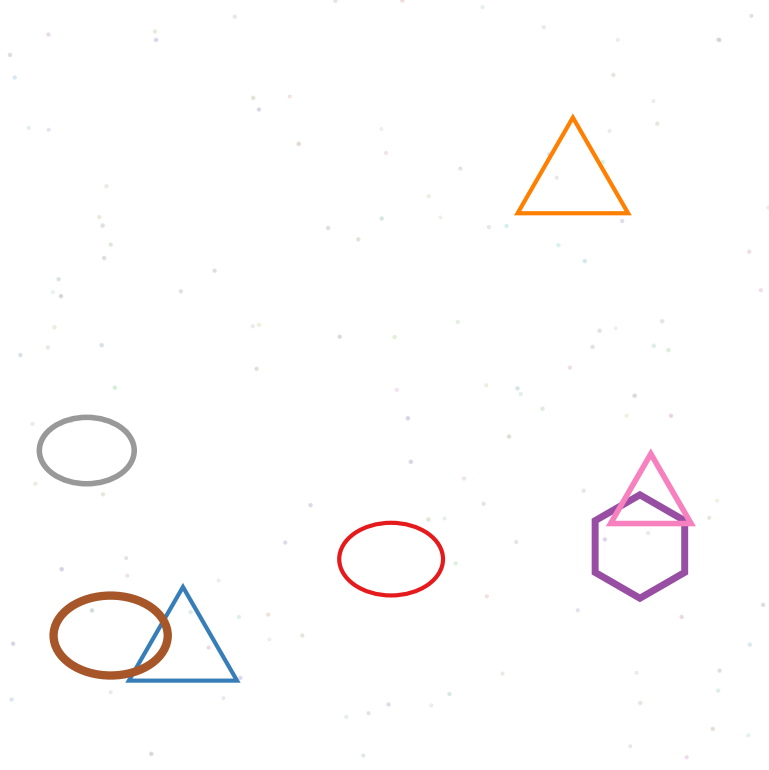[{"shape": "oval", "thickness": 1.5, "radius": 0.34, "center": [0.508, 0.274]}, {"shape": "triangle", "thickness": 1.5, "radius": 0.41, "center": [0.238, 0.157]}, {"shape": "hexagon", "thickness": 2.5, "radius": 0.34, "center": [0.831, 0.29]}, {"shape": "triangle", "thickness": 1.5, "radius": 0.41, "center": [0.744, 0.764]}, {"shape": "oval", "thickness": 3, "radius": 0.37, "center": [0.144, 0.175]}, {"shape": "triangle", "thickness": 2, "radius": 0.3, "center": [0.845, 0.35]}, {"shape": "oval", "thickness": 2, "radius": 0.31, "center": [0.113, 0.415]}]